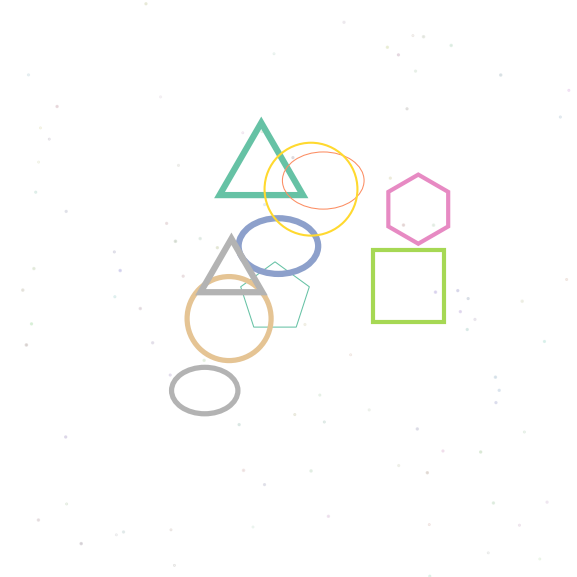[{"shape": "triangle", "thickness": 3, "radius": 0.42, "center": [0.452, 0.703]}, {"shape": "pentagon", "thickness": 0.5, "radius": 0.31, "center": [0.476, 0.483]}, {"shape": "oval", "thickness": 0.5, "radius": 0.35, "center": [0.56, 0.687]}, {"shape": "oval", "thickness": 3, "radius": 0.34, "center": [0.482, 0.573]}, {"shape": "hexagon", "thickness": 2, "radius": 0.3, "center": [0.724, 0.637]}, {"shape": "square", "thickness": 2, "radius": 0.31, "center": [0.707, 0.504]}, {"shape": "circle", "thickness": 1, "radius": 0.4, "center": [0.539, 0.672]}, {"shape": "circle", "thickness": 2.5, "radius": 0.36, "center": [0.397, 0.447]}, {"shape": "triangle", "thickness": 3, "radius": 0.31, "center": [0.401, 0.524]}, {"shape": "oval", "thickness": 2.5, "radius": 0.29, "center": [0.355, 0.323]}]